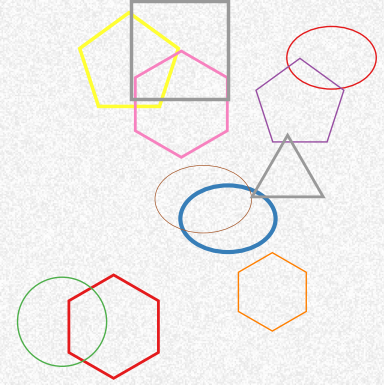[{"shape": "hexagon", "thickness": 2, "radius": 0.67, "center": [0.295, 0.152]}, {"shape": "oval", "thickness": 1, "radius": 0.58, "center": [0.861, 0.85]}, {"shape": "oval", "thickness": 3, "radius": 0.62, "center": [0.592, 0.432]}, {"shape": "circle", "thickness": 1, "radius": 0.58, "center": [0.161, 0.164]}, {"shape": "pentagon", "thickness": 1, "radius": 0.6, "center": [0.779, 0.728]}, {"shape": "hexagon", "thickness": 1, "radius": 0.51, "center": [0.707, 0.242]}, {"shape": "pentagon", "thickness": 2.5, "radius": 0.67, "center": [0.335, 0.833]}, {"shape": "oval", "thickness": 0.5, "radius": 0.63, "center": [0.528, 0.483]}, {"shape": "hexagon", "thickness": 2, "radius": 0.69, "center": [0.471, 0.729]}, {"shape": "triangle", "thickness": 2, "radius": 0.53, "center": [0.747, 0.542]}, {"shape": "square", "thickness": 2.5, "radius": 0.63, "center": [0.466, 0.87]}]